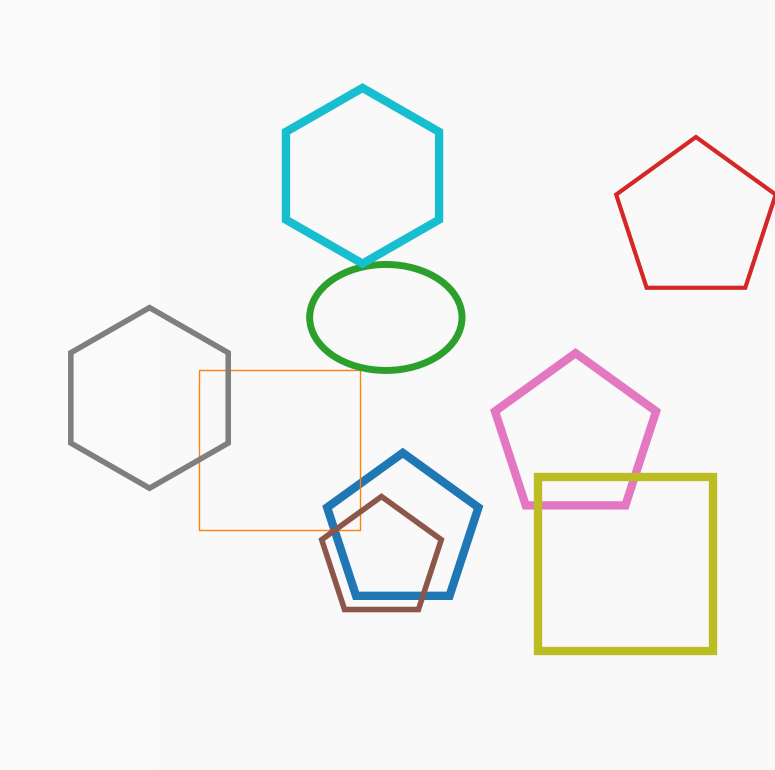[{"shape": "pentagon", "thickness": 3, "radius": 0.51, "center": [0.52, 0.309]}, {"shape": "square", "thickness": 0.5, "radius": 0.52, "center": [0.36, 0.416]}, {"shape": "oval", "thickness": 2.5, "radius": 0.49, "center": [0.498, 0.588]}, {"shape": "pentagon", "thickness": 1.5, "radius": 0.54, "center": [0.898, 0.714]}, {"shape": "pentagon", "thickness": 2, "radius": 0.41, "center": [0.492, 0.274]}, {"shape": "pentagon", "thickness": 3, "radius": 0.55, "center": [0.743, 0.432]}, {"shape": "hexagon", "thickness": 2, "radius": 0.59, "center": [0.193, 0.483]}, {"shape": "square", "thickness": 3, "radius": 0.56, "center": [0.807, 0.267]}, {"shape": "hexagon", "thickness": 3, "radius": 0.57, "center": [0.468, 0.772]}]